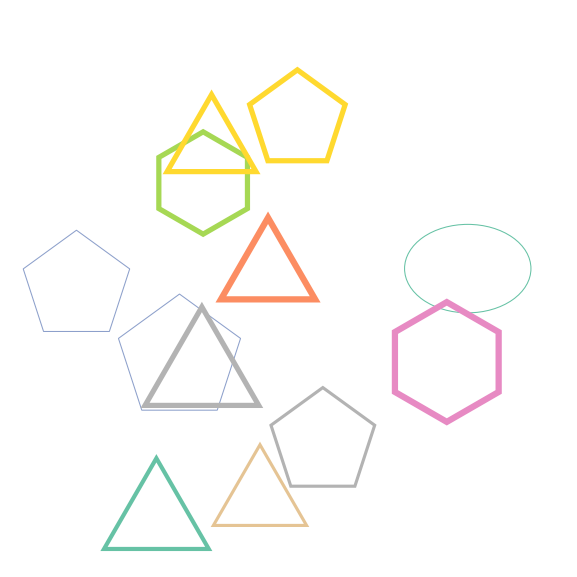[{"shape": "oval", "thickness": 0.5, "radius": 0.55, "center": [0.81, 0.534]}, {"shape": "triangle", "thickness": 2, "radius": 0.52, "center": [0.271, 0.101]}, {"shape": "triangle", "thickness": 3, "radius": 0.47, "center": [0.464, 0.528]}, {"shape": "pentagon", "thickness": 0.5, "radius": 0.56, "center": [0.311, 0.379]}, {"shape": "pentagon", "thickness": 0.5, "radius": 0.48, "center": [0.132, 0.504]}, {"shape": "hexagon", "thickness": 3, "radius": 0.52, "center": [0.774, 0.372]}, {"shape": "hexagon", "thickness": 2.5, "radius": 0.44, "center": [0.352, 0.682]}, {"shape": "pentagon", "thickness": 2.5, "radius": 0.43, "center": [0.515, 0.791]}, {"shape": "triangle", "thickness": 2.5, "radius": 0.44, "center": [0.366, 0.746]}, {"shape": "triangle", "thickness": 1.5, "radius": 0.47, "center": [0.45, 0.136]}, {"shape": "triangle", "thickness": 2.5, "radius": 0.57, "center": [0.35, 0.354]}, {"shape": "pentagon", "thickness": 1.5, "radius": 0.47, "center": [0.559, 0.234]}]